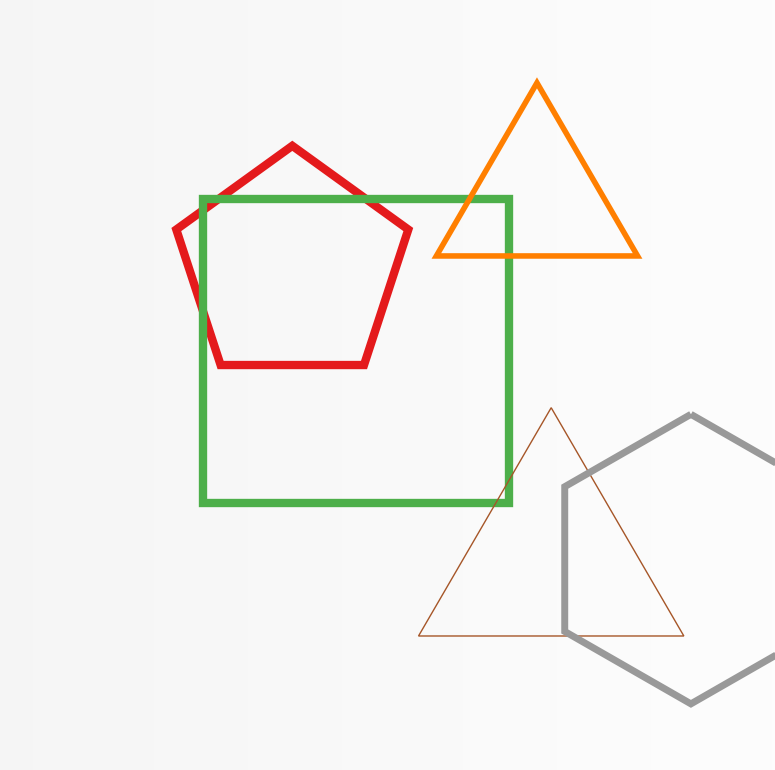[{"shape": "pentagon", "thickness": 3, "radius": 0.79, "center": [0.377, 0.653]}, {"shape": "square", "thickness": 3, "radius": 0.99, "center": [0.46, 0.544]}, {"shape": "triangle", "thickness": 2, "radius": 0.75, "center": [0.693, 0.743]}, {"shape": "triangle", "thickness": 0.5, "radius": 0.99, "center": [0.711, 0.273]}, {"shape": "hexagon", "thickness": 2.5, "radius": 0.94, "center": [0.892, 0.274]}]